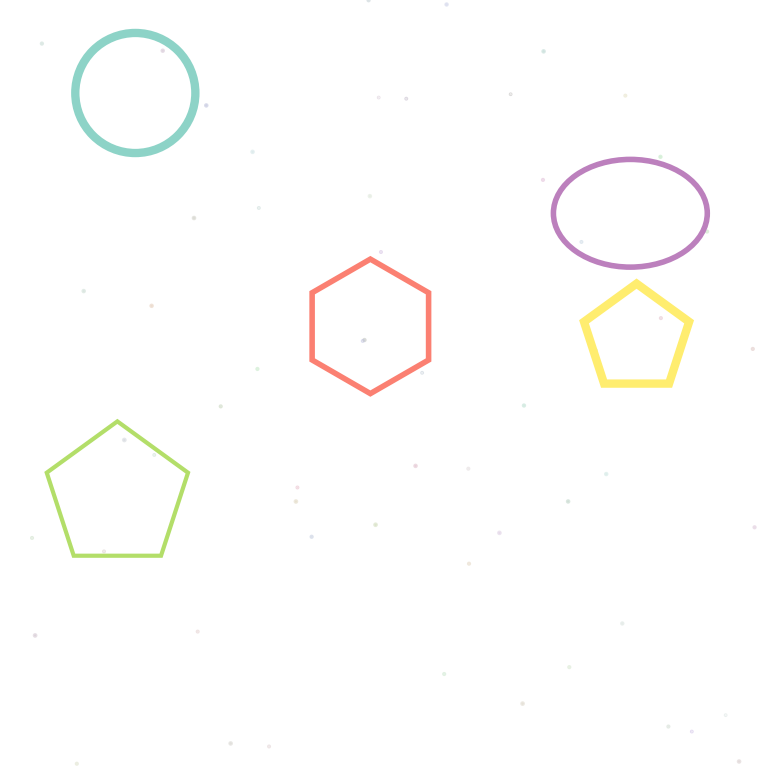[{"shape": "circle", "thickness": 3, "radius": 0.39, "center": [0.176, 0.879]}, {"shape": "hexagon", "thickness": 2, "radius": 0.44, "center": [0.481, 0.576]}, {"shape": "pentagon", "thickness": 1.5, "radius": 0.48, "center": [0.152, 0.356]}, {"shape": "oval", "thickness": 2, "radius": 0.5, "center": [0.819, 0.723]}, {"shape": "pentagon", "thickness": 3, "radius": 0.36, "center": [0.827, 0.56]}]